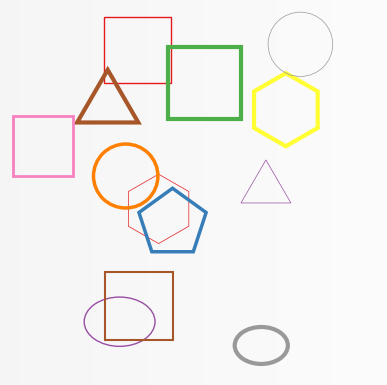[{"shape": "square", "thickness": 1, "radius": 0.43, "center": [0.356, 0.871]}, {"shape": "hexagon", "thickness": 0.5, "radius": 0.45, "center": [0.409, 0.457]}, {"shape": "pentagon", "thickness": 2.5, "radius": 0.46, "center": [0.445, 0.42]}, {"shape": "square", "thickness": 3, "radius": 0.47, "center": [0.528, 0.785]}, {"shape": "oval", "thickness": 1, "radius": 0.46, "center": [0.309, 0.164]}, {"shape": "triangle", "thickness": 0.5, "radius": 0.37, "center": [0.686, 0.51]}, {"shape": "circle", "thickness": 2.5, "radius": 0.42, "center": [0.324, 0.543]}, {"shape": "hexagon", "thickness": 3, "radius": 0.47, "center": [0.738, 0.715]}, {"shape": "square", "thickness": 1.5, "radius": 0.44, "center": [0.358, 0.204]}, {"shape": "triangle", "thickness": 3, "radius": 0.46, "center": [0.278, 0.727]}, {"shape": "square", "thickness": 2, "radius": 0.39, "center": [0.11, 0.62]}, {"shape": "circle", "thickness": 0.5, "radius": 0.42, "center": [0.775, 0.885]}, {"shape": "oval", "thickness": 3, "radius": 0.34, "center": [0.674, 0.103]}]